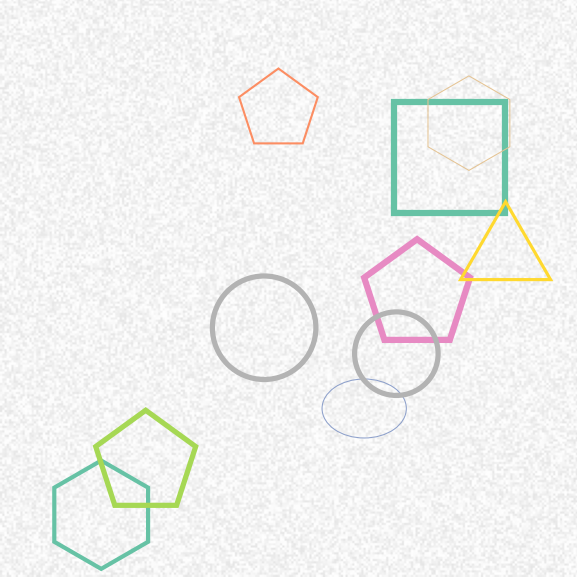[{"shape": "hexagon", "thickness": 2, "radius": 0.47, "center": [0.175, 0.108]}, {"shape": "square", "thickness": 3, "radius": 0.48, "center": [0.778, 0.727]}, {"shape": "pentagon", "thickness": 1, "radius": 0.36, "center": [0.482, 0.809]}, {"shape": "oval", "thickness": 0.5, "radius": 0.36, "center": [0.631, 0.292]}, {"shape": "pentagon", "thickness": 3, "radius": 0.48, "center": [0.722, 0.489]}, {"shape": "pentagon", "thickness": 2.5, "radius": 0.46, "center": [0.252, 0.198]}, {"shape": "triangle", "thickness": 1.5, "radius": 0.45, "center": [0.875, 0.56]}, {"shape": "hexagon", "thickness": 0.5, "radius": 0.41, "center": [0.812, 0.786]}, {"shape": "circle", "thickness": 2.5, "radius": 0.45, "center": [0.457, 0.432]}, {"shape": "circle", "thickness": 2.5, "radius": 0.36, "center": [0.686, 0.387]}]